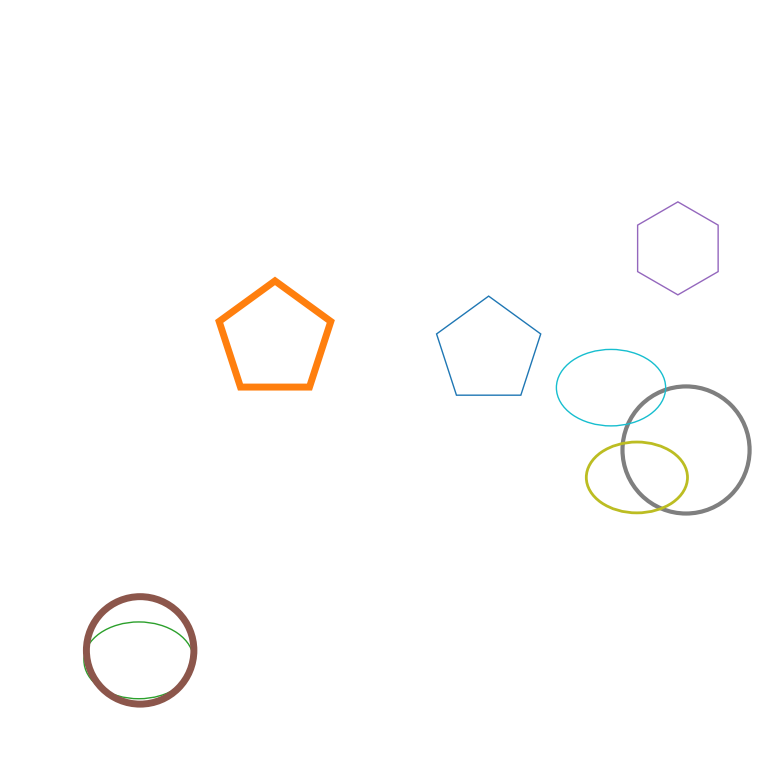[{"shape": "pentagon", "thickness": 0.5, "radius": 0.36, "center": [0.635, 0.544]}, {"shape": "pentagon", "thickness": 2.5, "radius": 0.38, "center": [0.357, 0.559]}, {"shape": "oval", "thickness": 0.5, "radius": 0.36, "center": [0.18, 0.142]}, {"shape": "hexagon", "thickness": 0.5, "radius": 0.3, "center": [0.88, 0.677]}, {"shape": "circle", "thickness": 2.5, "radius": 0.35, "center": [0.182, 0.155]}, {"shape": "circle", "thickness": 1.5, "radius": 0.41, "center": [0.891, 0.416]}, {"shape": "oval", "thickness": 1, "radius": 0.33, "center": [0.827, 0.38]}, {"shape": "oval", "thickness": 0.5, "radius": 0.35, "center": [0.794, 0.497]}]